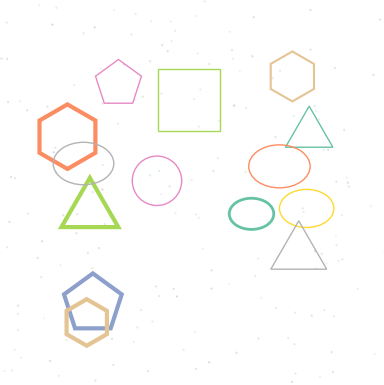[{"shape": "oval", "thickness": 2, "radius": 0.29, "center": [0.653, 0.445]}, {"shape": "triangle", "thickness": 1, "radius": 0.36, "center": [0.803, 0.653]}, {"shape": "hexagon", "thickness": 3, "radius": 0.42, "center": [0.175, 0.645]}, {"shape": "oval", "thickness": 1, "radius": 0.4, "center": [0.726, 0.568]}, {"shape": "pentagon", "thickness": 3, "radius": 0.39, "center": [0.241, 0.211]}, {"shape": "circle", "thickness": 1, "radius": 0.32, "center": [0.408, 0.53]}, {"shape": "pentagon", "thickness": 1, "radius": 0.31, "center": [0.308, 0.783]}, {"shape": "square", "thickness": 1, "radius": 0.41, "center": [0.491, 0.741]}, {"shape": "triangle", "thickness": 3, "radius": 0.43, "center": [0.233, 0.453]}, {"shape": "oval", "thickness": 1, "radius": 0.35, "center": [0.797, 0.459]}, {"shape": "hexagon", "thickness": 3, "radius": 0.3, "center": [0.225, 0.162]}, {"shape": "hexagon", "thickness": 1.5, "radius": 0.32, "center": [0.759, 0.801]}, {"shape": "triangle", "thickness": 1, "radius": 0.42, "center": [0.776, 0.343]}, {"shape": "oval", "thickness": 1, "radius": 0.39, "center": [0.217, 0.575]}]